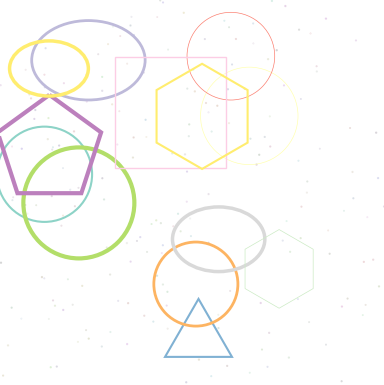[{"shape": "circle", "thickness": 1.5, "radius": 0.62, "center": [0.115, 0.547]}, {"shape": "circle", "thickness": 0.5, "radius": 0.63, "center": [0.647, 0.699]}, {"shape": "oval", "thickness": 2, "radius": 0.74, "center": [0.23, 0.843]}, {"shape": "circle", "thickness": 0.5, "radius": 0.57, "center": [0.6, 0.854]}, {"shape": "triangle", "thickness": 1.5, "radius": 0.5, "center": [0.516, 0.123]}, {"shape": "circle", "thickness": 2, "radius": 0.55, "center": [0.509, 0.262]}, {"shape": "circle", "thickness": 3, "radius": 0.72, "center": [0.205, 0.473]}, {"shape": "square", "thickness": 1, "radius": 0.72, "center": [0.443, 0.707]}, {"shape": "oval", "thickness": 2.5, "radius": 0.6, "center": [0.568, 0.379]}, {"shape": "pentagon", "thickness": 3, "radius": 0.71, "center": [0.128, 0.612]}, {"shape": "hexagon", "thickness": 0.5, "radius": 0.51, "center": [0.725, 0.302]}, {"shape": "oval", "thickness": 2.5, "radius": 0.51, "center": [0.127, 0.822]}, {"shape": "hexagon", "thickness": 1.5, "radius": 0.68, "center": [0.525, 0.698]}]